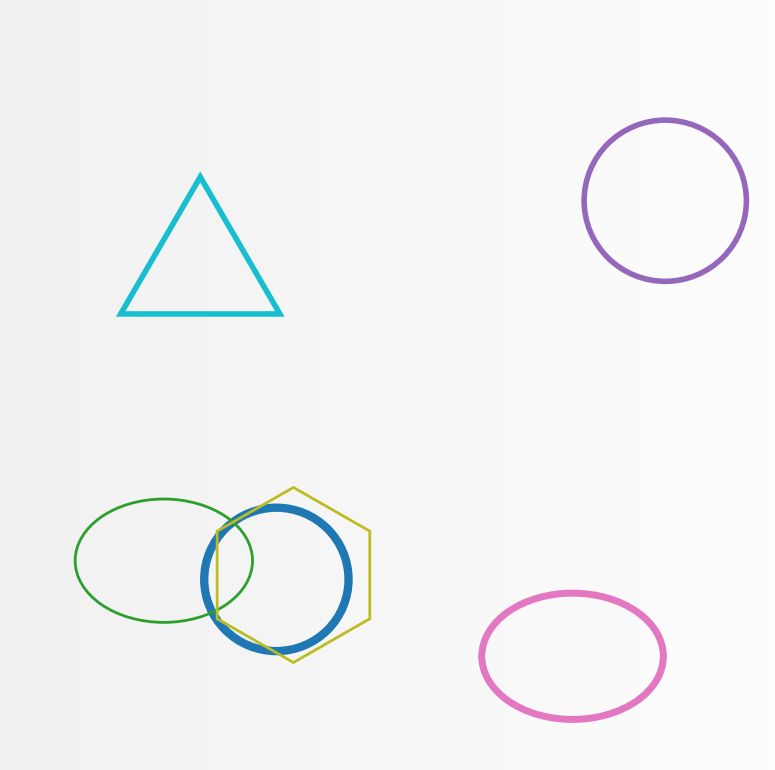[{"shape": "circle", "thickness": 3, "radius": 0.47, "center": [0.357, 0.248]}, {"shape": "oval", "thickness": 1, "radius": 0.57, "center": [0.211, 0.272]}, {"shape": "circle", "thickness": 2, "radius": 0.52, "center": [0.858, 0.739]}, {"shape": "oval", "thickness": 2.5, "radius": 0.59, "center": [0.739, 0.148]}, {"shape": "hexagon", "thickness": 1, "radius": 0.57, "center": [0.379, 0.253]}, {"shape": "triangle", "thickness": 2, "radius": 0.59, "center": [0.258, 0.652]}]